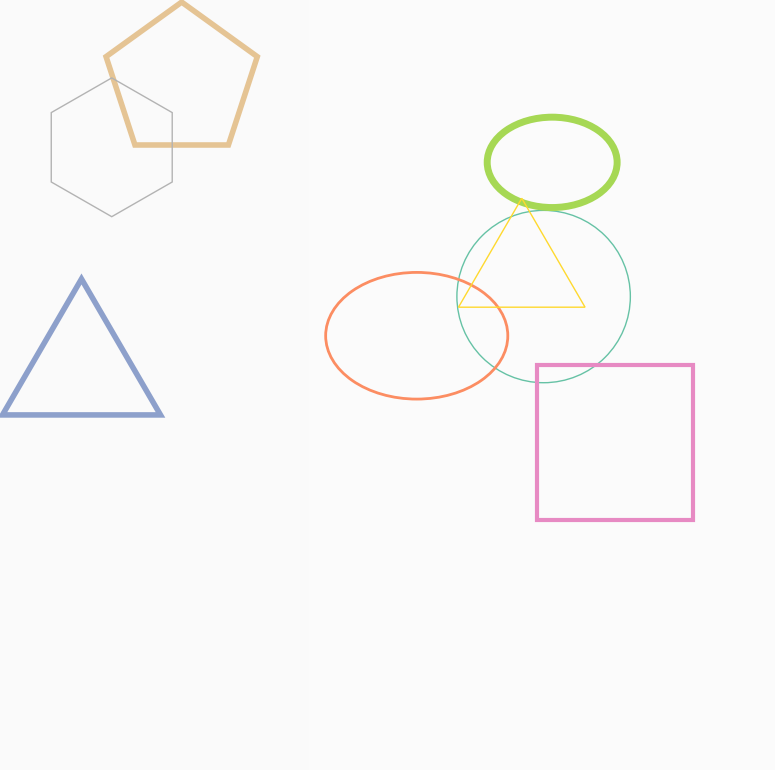[{"shape": "circle", "thickness": 0.5, "radius": 0.56, "center": [0.701, 0.615]}, {"shape": "oval", "thickness": 1, "radius": 0.59, "center": [0.538, 0.564]}, {"shape": "triangle", "thickness": 2, "radius": 0.59, "center": [0.105, 0.52]}, {"shape": "square", "thickness": 1.5, "radius": 0.5, "center": [0.794, 0.425]}, {"shape": "oval", "thickness": 2.5, "radius": 0.42, "center": [0.712, 0.789]}, {"shape": "triangle", "thickness": 0.5, "radius": 0.47, "center": [0.673, 0.648]}, {"shape": "pentagon", "thickness": 2, "radius": 0.51, "center": [0.234, 0.895]}, {"shape": "hexagon", "thickness": 0.5, "radius": 0.45, "center": [0.144, 0.809]}]